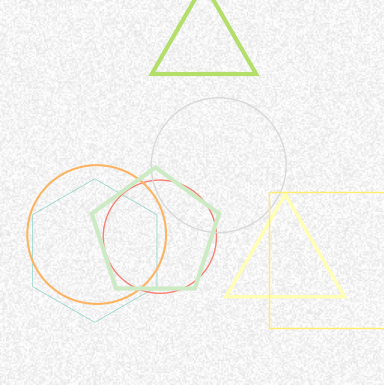[{"shape": "hexagon", "thickness": 0.5, "radius": 0.93, "center": [0.246, 0.349]}, {"shape": "triangle", "thickness": 2.5, "radius": 0.89, "center": [0.741, 0.318]}, {"shape": "circle", "thickness": 1, "radius": 0.74, "center": [0.415, 0.385]}, {"shape": "circle", "thickness": 1.5, "radius": 0.9, "center": [0.251, 0.391]}, {"shape": "triangle", "thickness": 3, "radius": 0.78, "center": [0.53, 0.886]}, {"shape": "circle", "thickness": 1, "radius": 0.88, "center": [0.568, 0.571]}, {"shape": "pentagon", "thickness": 3, "radius": 0.87, "center": [0.404, 0.391]}, {"shape": "square", "thickness": 1, "radius": 0.88, "center": [0.874, 0.325]}]